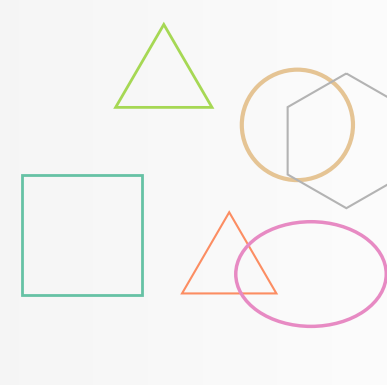[{"shape": "square", "thickness": 2, "radius": 0.78, "center": [0.212, 0.39]}, {"shape": "triangle", "thickness": 1.5, "radius": 0.7, "center": [0.592, 0.308]}, {"shape": "oval", "thickness": 2.5, "radius": 0.97, "center": [0.803, 0.288]}, {"shape": "triangle", "thickness": 2, "radius": 0.72, "center": [0.423, 0.793]}, {"shape": "circle", "thickness": 3, "radius": 0.72, "center": [0.767, 0.676]}, {"shape": "hexagon", "thickness": 1.5, "radius": 0.87, "center": [0.894, 0.634]}]